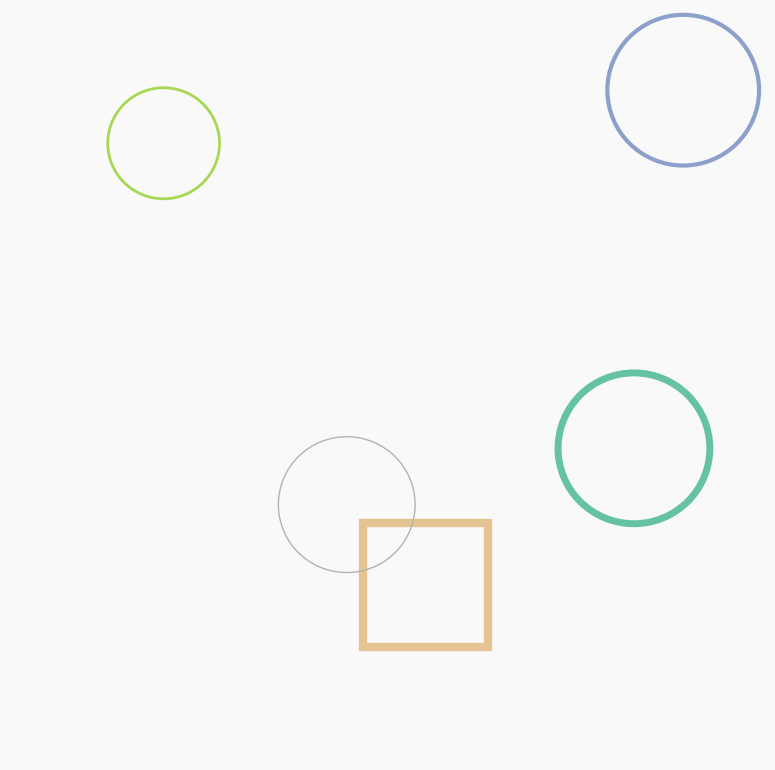[{"shape": "circle", "thickness": 2.5, "radius": 0.49, "center": [0.818, 0.418]}, {"shape": "circle", "thickness": 1.5, "radius": 0.49, "center": [0.882, 0.883]}, {"shape": "circle", "thickness": 1, "radius": 0.36, "center": [0.211, 0.814]}, {"shape": "square", "thickness": 3, "radius": 0.4, "center": [0.549, 0.24]}, {"shape": "circle", "thickness": 0.5, "radius": 0.44, "center": [0.447, 0.345]}]